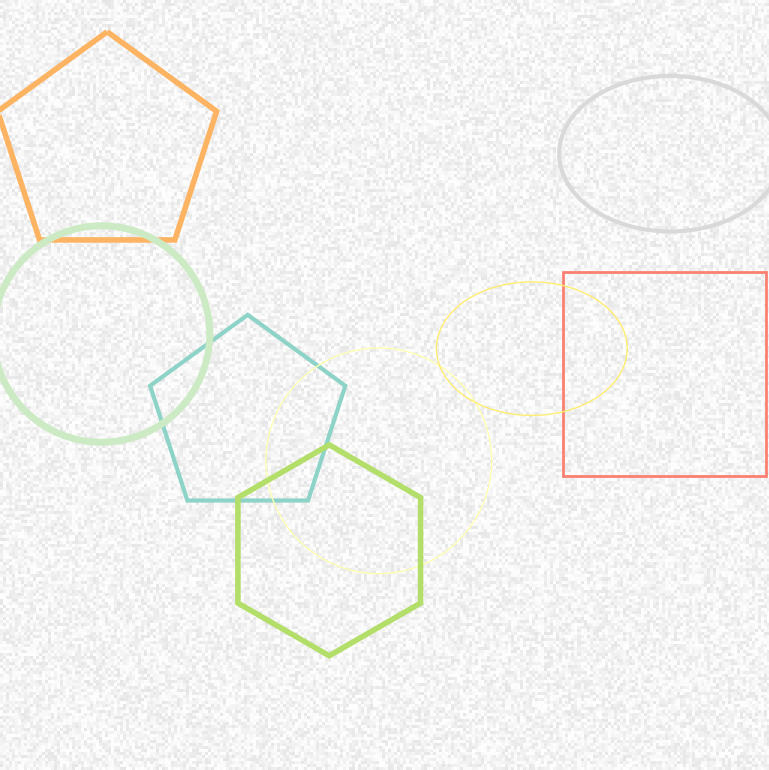[{"shape": "pentagon", "thickness": 1.5, "radius": 0.67, "center": [0.322, 0.458]}, {"shape": "circle", "thickness": 0.5, "radius": 0.73, "center": [0.492, 0.402]}, {"shape": "square", "thickness": 1, "radius": 0.66, "center": [0.863, 0.514]}, {"shape": "pentagon", "thickness": 2, "radius": 0.75, "center": [0.139, 0.809]}, {"shape": "hexagon", "thickness": 2, "radius": 0.68, "center": [0.428, 0.285]}, {"shape": "oval", "thickness": 1.5, "radius": 0.72, "center": [0.87, 0.8]}, {"shape": "circle", "thickness": 2.5, "radius": 0.7, "center": [0.132, 0.566]}, {"shape": "oval", "thickness": 0.5, "radius": 0.62, "center": [0.691, 0.547]}]